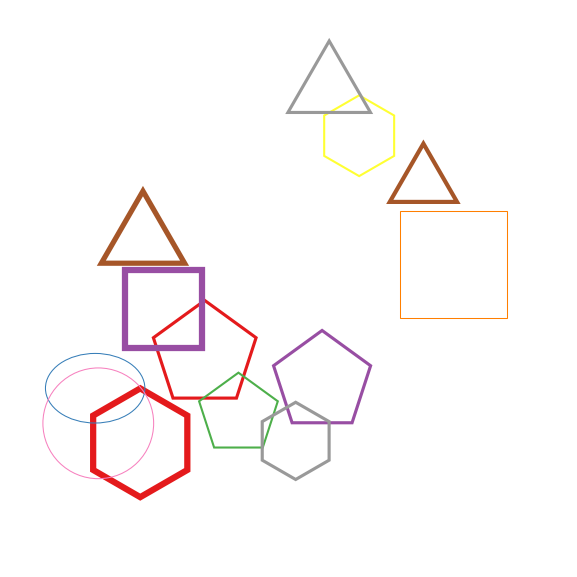[{"shape": "pentagon", "thickness": 1.5, "radius": 0.47, "center": [0.355, 0.385]}, {"shape": "hexagon", "thickness": 3, "radius": 0.47, "center": [0.243, 0.232]}, {"shape": "oval", "thickness": 0.5, "radius": 0.43, "center": [0.165, 0.327]}, {"shape": "pentagon", "thickness": 1, "radius": 0.36, "center": [0.413, 0.282]}, {"shape": "pentagon", "thickness": 1.5, "radius": 0.44, "center": [0.558, 0.339]}, {"shape": "square", "thickness": 3, "radius": 0.34, "center": [0.283, 0.465]}, {"shape": "square", "thickness": 0.5, "radius": 0.46, "center": [0.786, 0.541]}, {"shape": "hexagon", "thickness": 1, "radius": 0.35, "center": [0.622, 0.764]}, {"shape": "triangle", "thickness": 2.5, "radius": 0.42, "center": [0.248, 0.585]}, {"shape": "triangle", "thickness": 2, "radius": 0.34, "center": [0.733, 0.683]}, {"shape": "circle", "thickness": 0.5, "radius": 0.48, "center": [0.17, 0.266]}, {"shape": "triangle", "thickness": 1.5, "radius": 0.41, "center": [0.57, 0.846]}, {"shape": "hexagon", "thickness": 1.5, "radius": 0.33, "center": [0.512, 0.236]}]